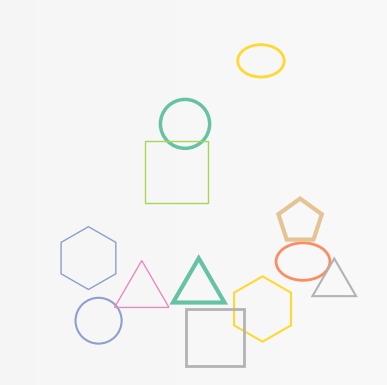[{"shape": "circle", "thickness": 2.5, "radius": 0.32, "center": [0.477, 0.678]}, {"shape": "triangle", "thickness": 3, "radius": 0.38, "center": [0.513, 0.253]}, {"shape": "oval", "thickness": 2, "radius": 0.35, "center": [0.782, 0.321]}, {"shape": "circle", "thickness": 1.5, "radius": 0.3, "center": [0.254, 0.167]}, {"shape": "hexagon", "thickness": 1, "radius": 0.41, "center": [0.228, 0.33]}, {"shape": "triangle", "thickness": 1, "radius": 0.41, "center": [0.366, 0.242]}, {"shape": "square", "thickness": 1, "radius": 0.4, "center": [0.456, 0.553]}, {"shape": "hexagon", "thickness": 1.5, "radius": 0.42, "center": [0.678, 0.197]}, {"shape": "oval", "thickness": 2, "radius": 0.3, "center": [0.673, 0.842]}, {"shape": "pentagon", "thickness": 3, "radius": 0.29, "center": [0.774, 0.425]}, {"shape": "square", "thickness": 2, "radius": 0.37, "center": [0.555, 0.125]}, {"shape": "triangle", "thickness": 1.5, "radius": 0.33, "center": [0.863, 0.263]}]